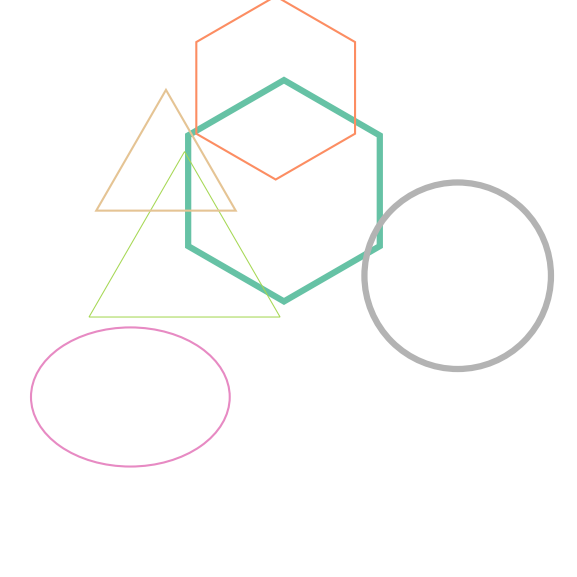[{"shape": "hexagon", "thickness": 3, "radius": 0.96, "center": [0.492, 0.669]}, {"shape": "hexagon", "thickness": 1, "radius": 0.79, "center": [0.477, 0.847]}, {"shape": "oval", "thickness": 1, "radius": 0.86, "center": [0.226, 0.312]}, {"shape": "triangle", "thickness": 0.5, "radius": 0.95, "center": [0.32, 0.546]}, {"shape": "triangle", "thickness": 1, "radius": 0.7, "center": [0.287, 0.704]}, {"shape": "circle", "thickness": 3, "radius": 0.81, "center": [0.793, 0.522]}]